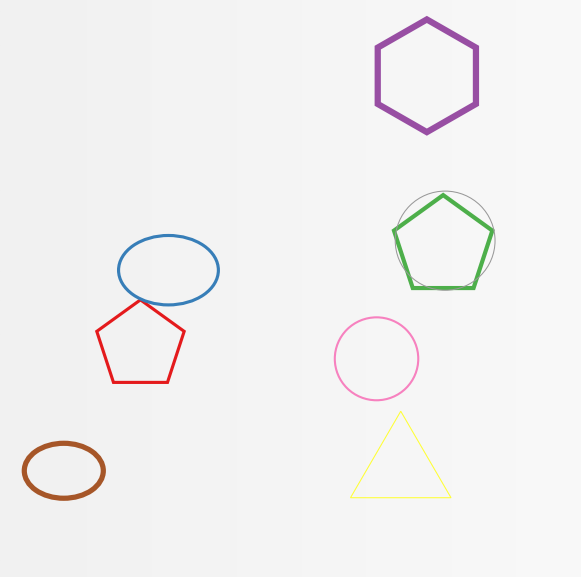[{"shape": "pentagon", "thickness": 1.5, "radius": 0.4, "center": [0.242, 0.401]}, {"shape": "oval", "thickness": 1.5, "radius": 0.43, "center": [0.29, 0.531]}, {"shape": "pentagon", "thickness": 2, "radius": 0.44, "center": [0.762, 0.572]}, {"shape": "hexagon", "thickness": 3, "radius": 0.49, "center": [0.734, 0.868]}, {"shape": "triangle", "thickness": 0.5, "radius": 0.5, "center": [0.689, 0.187]}, {"shape": "oval", "thickness": 2.5, "radius": 0.34, "center": [0.11, 0.184]}, {"shape": "circle", "thickness": 1, "radius": 0.36, "center": [0.648, 0.378]}, {"shape": "circle", "thickness": 0.5, "radius": 0.43, "center": [0.766, 0.582]}]